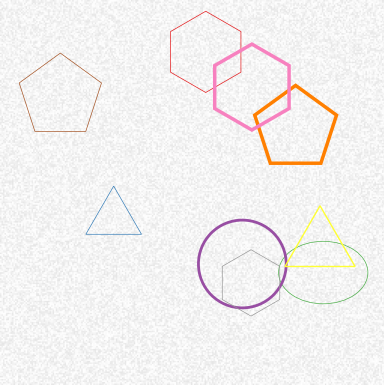[{"shape": "hexagon", "thickness": 0.5, "radius": 0.53, "center": [0.534, 0.865]}, {"shape": "triangle", "thickness": 0.5, "radius": 0.42, "center": [0.295, 0.433]}, {"shape": "oval", "thickness": 0.5, "radius": 0.58, "center": [0.84, 0.292]}, {"shape": "circle", "thickness": 2, "radius": 0.57, "center": [0.629, 0.314]}, {"shape": "pentagon", "thickness": 2.5, "radius": 0.56, "center": [0.768, 0.666]}, {"shape": "triangle", "thickness": 1, "radius": 0.53, "center": [0.831, 0.36]}, {"shape": "pentagon", "thickness": 0.5, "radius": 0.56, "center": [0.157, 0.75]}, {"shape": "hexagon", "thickness": 2.5, "radius": 0.56, "center": [0.654, 0.774]}, {"shape": "hexagon", "thickness": 0.5, "radius": 0.43, "center": [0.652, 0.265]}]